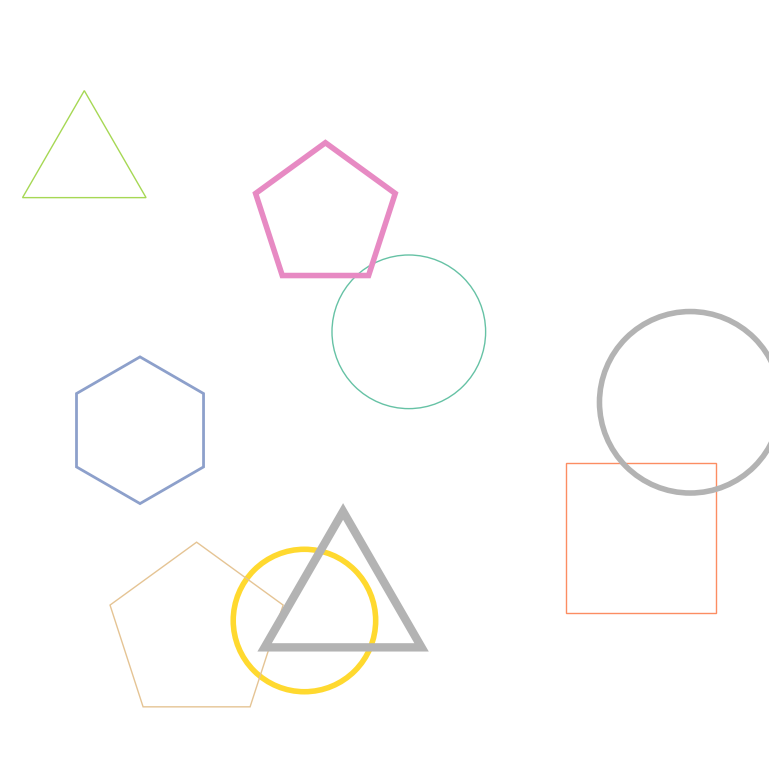[{"shape": "circle", "thickness": 0.5, "radius": 0.5, "center": [0.531, 0.569]}, {"shape": "square", "thickness": 0.5, "radius": 0.49, "center": [0.833, 0.301]}, {"shape": "hexagon", "thickness": 1, "radius": 0.48, "center": [0.182, 0.441]}, {"shape": "pentagon", "thickness": 2, "radius": 0.48, "center": [0.423, 0.719]}, {"shape": "triangle", "thickness": 0.5, "radius": 0.46, "center": [0.109, 0.79]}, {"shape": "circle", "thickness": 2, "radius": 0.46, "center": [0.395, 0.194]}, {"shape": "pentagon", "thickness": 0.5, "radius": 0.59, "center": [0.255, 0.178]}, {"shape": "circle", "thickness": 2, "radius": 0.59, "center": [0.896, 0.478]}, {"shape": "triangle", "thickness": 3, "radius": 0.59, "center": [0.446, 0.218]}]